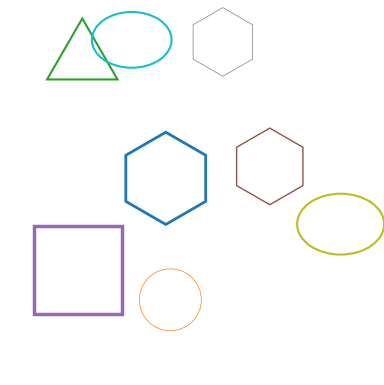[{"shape": "hexagon", "thickness": 2, "radius": 0.6, "center": [0.431, 0.537]}, {"shape": "circle", "thickness": 0.5, "radius": 0.4, "center": [0.442, 0.221]}, {"shape": "triangle", "thickness": 1.5, "radius": 0.53, "center": [0.214, 0.846]}, {"shape": "square", "thickness": 2.5, "radius": 0.57, "center": [0.202, 0.299]}, {"shape": "hexagon", "thickness": 1, "radius": 0.5, "center": [0.701, 0.568]}, {"shape": "hexagon", "thickness": 0.5, "radius": 0.45, "center": [0.579, 0.891]}, {"shape": "oval", "thickness": 1.5, "radius": 0.56, "center": [0.885, 0.418]}, {"shape": "oval", "thickness": 1.5, "radius": 0.52, "center": [0.342, 0.896]}]